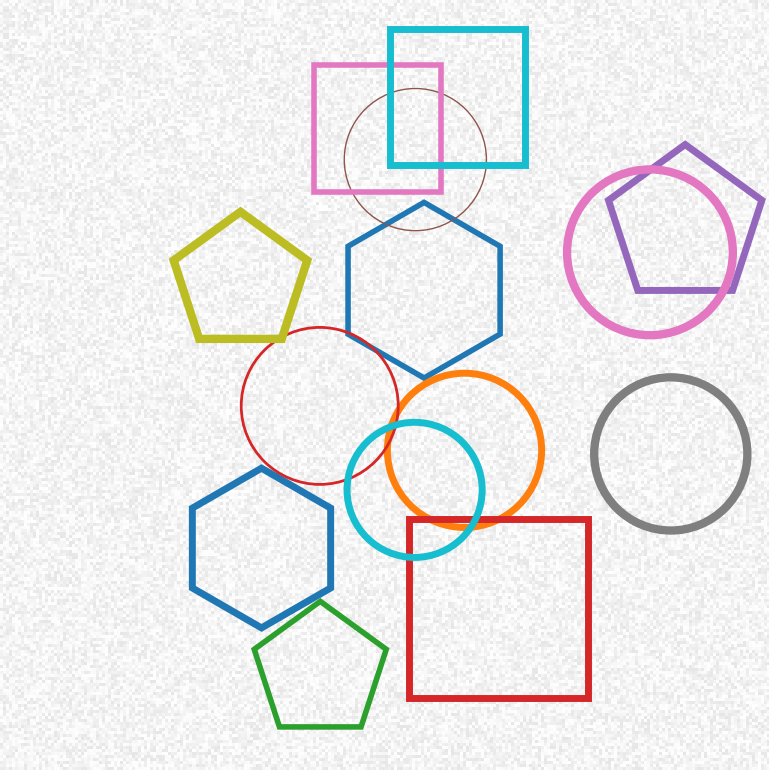[{"shape": "hexagon", "thickness": 2.5, "radius": 0.52, "center": [0.34, 0.288]}, {"shape": "hexagon", "thickness": 2, "radius": 0.57, "center": [0.551, 0.623]}, {"shape": "circle", "thickness": 2.5, "radius": 0.5, "center": [0.603, 0.415]}, {"shape": "pentagon", "thickness": 2, "radius": 0.45, "center": [0.416, 0.129]}, {"shape": "square", "thickness": 2.5, "radius": 0.58, "center": [0.648, 0.21]}, {"shape": "circle", "thickness": 1, "radius": 0.51, "center": [0.415, 0.473]}, {"shape": "pentagon", "thickness": 2.5, "radius": 0.52, "center": [0.89, 0.708]}, {"shape": "circle", "thickness": 0.5, "radius": 0.46, "center": [0.539, 0.793]}, {"shape": "circle", "thickness": 3, "radius": 0.54, "center": [0.844, 0.672]}, {"shape": "square", "thickness": 2, "radius": 0.41, "center": [0.49, 0.833]}, {"shape": "circle", "thickness": 3, "radius": 0.5, "center": [0.871, 0.41]}, {"shape": "pentagon", "thickness": 3, "radius": 0.46, "center": [0.312, 0.634]}, {"shape": "square", "thickness": 2.5, "radius": 0.44, "center": [0.594, 0.874]}, {"shape": "circle", "thickness": 2.5, "radius": 0.44, "center": [0.538, 0.364]}]